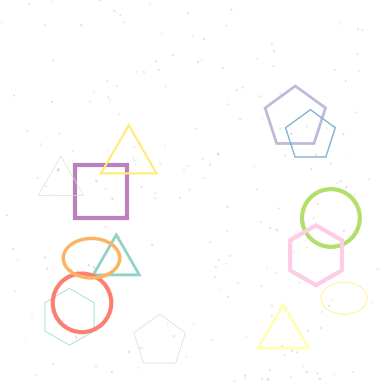[{"shape": "triangle", "thickness": 2, "radius": 0.35, "center": [0.302, 0.321]}, {"shape": "hexagon", "thickness": 0.5, "radius": 0.37, "center": [0.181, 0.177]}, {"shape": "triangle", "thickness": 2, "radius": 0.38, "center": [0.736, 0.133]}, {"shape": "pentagon", "thickness": 2, "radius": 0.41, "center": [0.767, 0.694]}, {"shape": "circle", "thickness": 3, "radius": 0.38, "center": [0.213, 0.213]}, {"shape": "pentagon", "thickness": 1, "radius": 0.34, "center": [0.806, 0.647]}, {"shape": "oval", "thickness": 2.5, "radius": 0.37, "center": [0.238, 0.329]}, {"shape": "circle", "thickness": 3, "radius": 0.38, "center": [0.86, 0.434]}, {"shape": "hexagon", "thickness": 3, "radius": 0.39, "center": [0.821, 0.337]}, {"shape": "pentagon", "thickness": 0.5, "radius": 0.35, "center": [0.415, 0.114]}, {"shape": "square", "thickness": 3, "radius": 0.34, "center": [0.263, 0.502]}, {"shape": "triangle", "thickness": 0.5, "radius": 0.34, "center": [0.158, 0.526]}, {"shape": "triangle", "thickness": 1.5, "radius": 0.42, "center": [0.334, 0.591]}, {"shape": "oval", "thickness": 0.5, "radius": 0.3, "center": [0.894, 0.225]}]